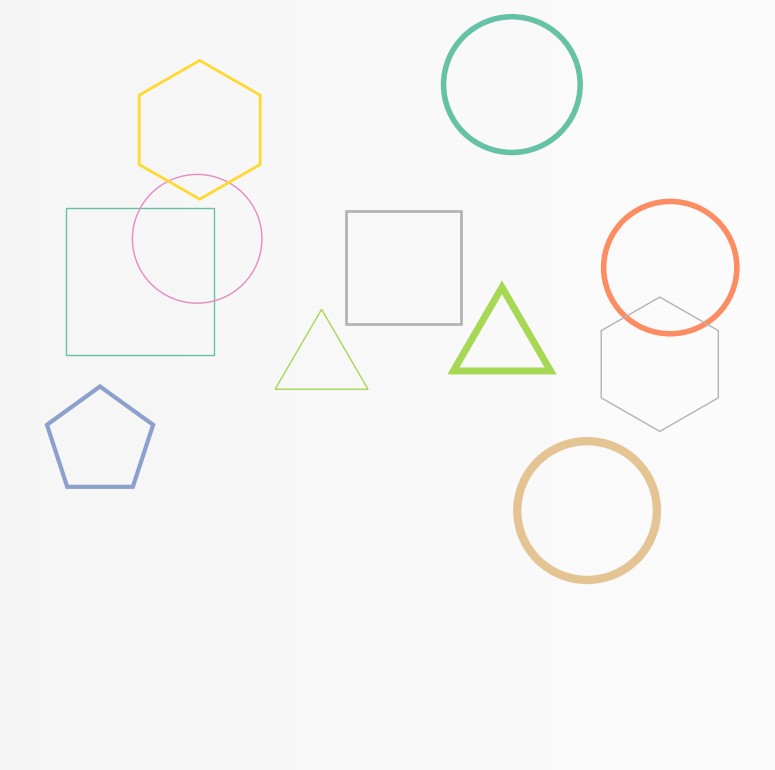[{"shape": "circle", "thickness": 2, "radius": 0.44, "center": [0.66, 0.89]}, {"shape": "square", "thickness": 0.5, "radius": 0.48, "center": [0.181, 0.634]}, {"shape": "circle", "thickness": 2, "radius": 0.43, "center": [0.865, 0.652]}, {"shape": "pentagon", "thickness": 1.5, "radius": 0.36, "center": [0.129, 0.426]}, {"shape": "circle", "thickness": 0.5, "radius": 0.42, "center": [0.254, 0.69]}, {"shape": "triangle", "thickness": 2.5, "radius": 0.36, "center": [0.648, 0.554]}, {"shape": "triangle", "thickness": 0.5, "radius": 0.35, "center": [0.415, 0.529]}, {"shape": "hexagon", "thickness": 1, "radius": 0.45, "center": [0.258, 0.831]}, {"shape": "circle", "thickness": 3, "radius": 0.45, "center": [0.758, 0.337]}, {"shape": "hexagon", "thickness": 0.5, "radius": 0.44, "center": [0.851, 0.527]}, {"shape": "square", "thickness": 1, "radius": 0.37, "center": [0.521, 0.653]}]